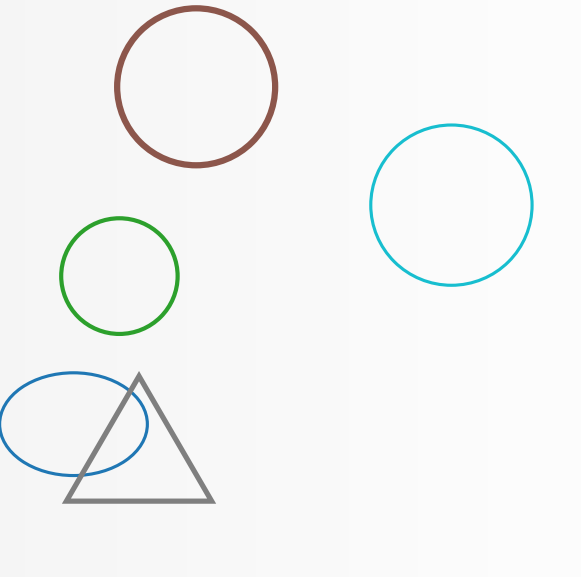[{"shape": "oval", "thickness": 1.5, "radius": 0.64, "center": [0.126, 0.265]}, {"shape": "circle", "thickness": 2, "radius": 0.5, "center": [0.205, 0.521]}, {"shape": "circle", "thickness": 3, "radius": 0.68, "center": [0.337, 0.849]}, {"shape": "triangle", "thickness": 2.5, "radius": 0.72, "center": [0.239, 0.203]}, {"shape": "circle", "thickness": 1.5, "radius": 0.69, "center": [0.777, 0.644]}]